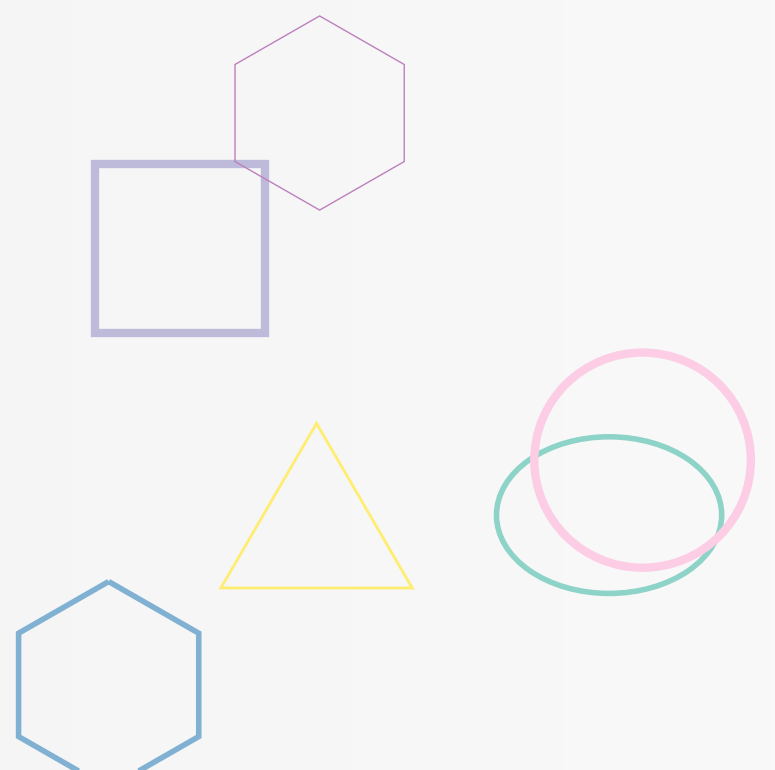[{"shape": "oval", "thickness": 2, "radius": 0.73, "center": [0.786, 0.331]}, {"shape": "square", "thickness": 3, "radius": 0.55, "center": [0.232, 0.677]}, {"shape": "hexagon", "thickness": 2, "radius": 0.67, "center": [0.14, 0.111]}, {"shape": "circle", "thickness": 3, "radius": 0.7, "center": [0.829, 0.402]}, {"shape": "hexagon", "thickness": 0.5, "radius": 0.63, "center": [0.412, 0.853]}, {"shape": "triangle", "thickness": 1, "radius": 0.71, "center": [0.408, 0.308]}]